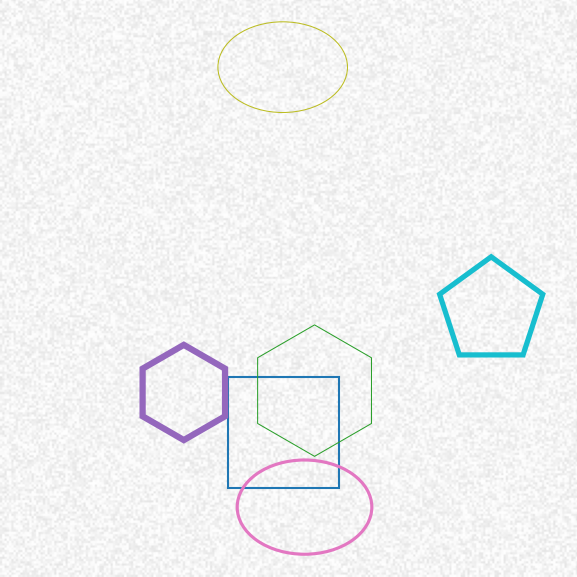[{"shape": "square", "thickness": 1, "radius": 0.48, "center": [0.49, 0.251]}, {"shape": "hexagon", "thickness": 0.5, "radius": 0.57, "center": [0.545, 0.323]}, {"shape": "hexagon", "thickness": 3, "radius": 0.41, "center": [0.318, 0.32]}, {"shape": "oval", "thickness": 1.5, "radius": 0.58, "center": [0.527, 0.121]}, {"shape": "oval", "thickness": 0.5, "radius": 0.56, "center": [0.49, 0.883]}, {"shape": "pentagon", "thickness": 2.5, "radius": 0.47, "center": [0.851, 0.461]}]